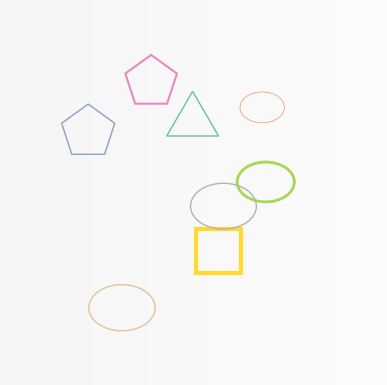[{"shape": "triangle", "thickness": 1, "radius": 0.39, "center": [0.497, 0.685]}, {"shape": "oval", "thickness": 0.5, "radius": 0.29, "center": [0.677, 0.721]}, {"shape": "pentagon", "thickness": 1, "radius": 0.36, "center": [0.228, 0.658]}, {"shape": "pentagon", "thickness": 1.5, "radius": 0.35, "center": [0.39, 0.787]}, {"shape": "oval", "thickness": 2, "radius": 0.37, "center": [0.686, 0.527]}, {"shape": "square", "thickness": 3, "radius": 0.29, "center": [0.564, 0.347]}, {"shape": "oval", "thickness": 1, "radius": 0.43, "center": [0.315, 0.201]}, {"shape": "oval", "thickness": 1, "radius": 0.43, "center": [0.577, 0.465]}]